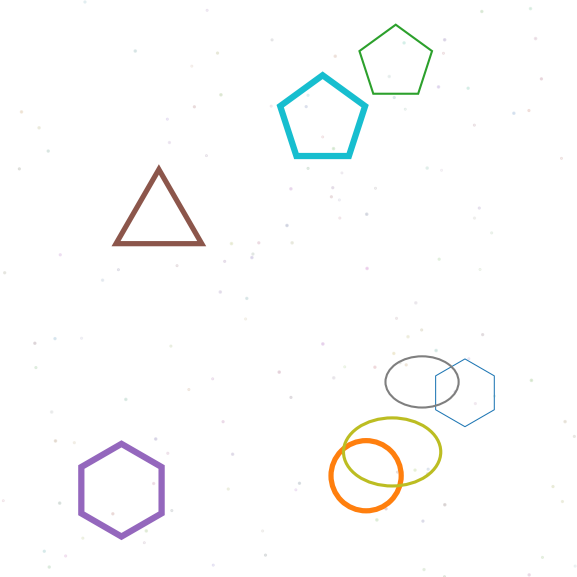[{"shape": "hexagon", "thickness": 0.5, "radius": 0.29, "center": [0.805, 0.319]}, {"shape": "circle", "thickness": 2.5, "radius": 0.3, "center": [0.634, 0.175]}, {"shape": "pentagon", "thickness": 1, "radius": 0.33, "center": [0.685, 0.89]}, {"shape": "hexagon", "thickness": 3, "radius": 0.4, "center": [0.21, 0.15]}, {"shape": "triangle", "thickness": 2.5, "radius": 0.43, "center": [0.275, 0.62]}, {"shape": "oval", "thickness": 1, "radius": 0.32, "center": [0.731, 0.338]}, {"shape": "oval", "thickness": 1.5, "radius": 0.42, "center": [0.679, 0.217]}, {"shape": "pentagon", "thickness": 3, "radius": 0.39, "center": [0.559, 0.792]}]